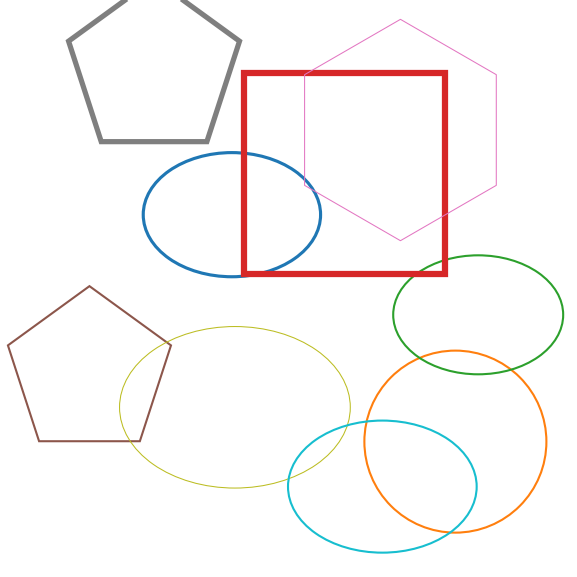[{"shape": "oval", "thickness": 1.5, "radius": 0.77, "center": [0.402, 0.627]}, {"shape": "circle", "thickness": 1, "radius": 0.79, "center": [0.789, 0.234]}, {"shape": "oval", "thickness": 1, "radius": 0.74, "center": [0.828, 0.454]}, {"shape": "square", "thickness": 3, "radius": 0.87, "center": [0.597, 0.698]}, {"shape": "pentagon", "thickness": 1, "radius": 0.74, "center": [0.155, 0.355]}, {"shape": "hexagon", "thickness": 0.5, "radius": 0.96, "center": [0.693, 0.774]}, {"shape": "pentagon", "thickness": 2.5, "radius": 0.78, "center": [0.267, 0.88]}, {"shape": "oval", "thickness": 0.5, "radius": 1.0, "center": [0.407, 0.294]}, {"shape": "oval", "thickness": 1, "radius": 0.82, "center": [0.662, 0.157]}]